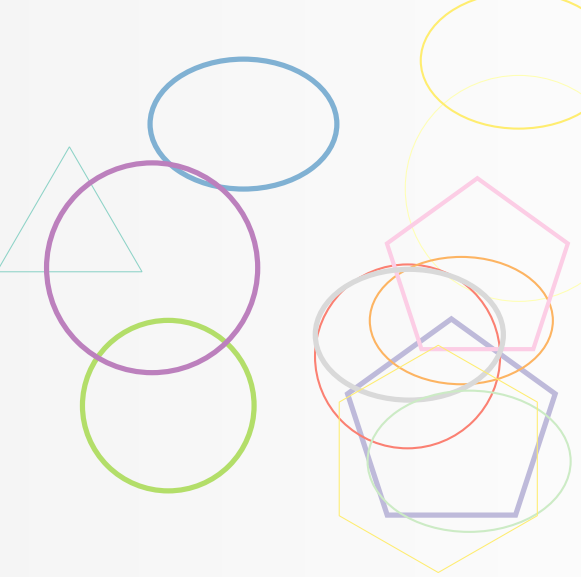[{"shape": "triangle", "thickness": 0.5, "radius": 0.72, "center": [0.119, 0.601]}, {"shape": "circle", "thickness": 0.5, "radius": 0.98, "center": [0.893, 0.673]}, {"shape": "pentagon", "thickness": 2.5, "radius": 0.94, "center": [0.777, 0.259]}, {"shape": "circle", "thickness": 1, "radius": 0.8, "center": [0.701, 0.382]}, {"shape": "oval", "thickness": 2.5, "radius": 0.8, "center": [0.419, 0.784]}, {"shape": "oval", "thickness": 1, "radius": 0.79, "center": [0.794, 0.444]}, {"shape": "circle", "thickness": 2.5, "radius": 0.74, "center": [0.289, 0.297]}, {"shape": "pentagon", "thickness": 2, "radius": 0.82, "center": [0.821, 0.527]}, {"shape": "oval", "thickness": 2.5, "radius": 0.81, "center": [0.704, 0.42]}, {"shape": "circle", "thickness": 2.5, "radius": 0.91, "center": [0.262, 0.535]}, {"shape": "oval", "thickness": 1, "radius": 0.87, "center": [0.807, 0.2]}, {"shape": "oval", "thickness": 1, "radius": 0.84, "center": [0.892, 0.894]}, {"shape": "hexagon", "thickness": 0.5, "radius": 0.98, "center": [0.754, 0.204]}]